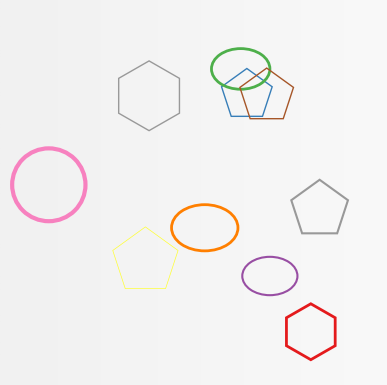[{"shape": "hexagon", "thickness": 2, "radius": 0.36, "center": [0.802, 0.138]}, {"shape": "pentagon", "thickness": 1, "radius": 0.34, "center": [0.637, 0.753]}, {"shape": "oval", "thickness": 2, "radius": 0.38, "center": [0.621, 0.821]}, {"shape": "oval", "thickness": 1.5, "radius": 0.36, "center": [0.696, 0.283]}, {"shape": "oval", "thickness": 2, "radius": 0.43, "center": [0.528, 0.408]}, {"shape": "pentagon", "thickness": 0.5, "radius": 0.44, "center": [0.375, 0.322]}, {"shape": "pentagon", "thickness": 1, "radius": 0.36, "center": [0.688, 0.75]}, {"shape": "circle", "thickness": 3, "radius": 0.47, "center": [0.126, 0.52]}, {"shape": "pentagon", "thickness": 1.5, "radius": 0.38, "center": [0.825, 0.456]}, {"shape": "hexagon", "thickness": 1, "radius": 0.45, "center": [0.385, 0.751]}]